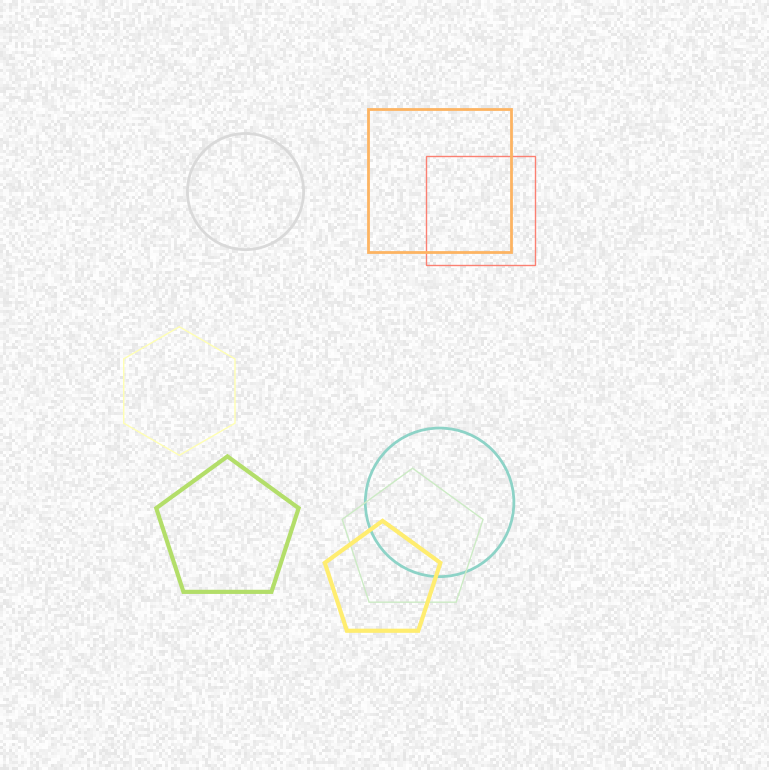[{"shape": "circle", "thickness": 1, "radius": 0.48, "center": [0.571, 0.348]}, {"shape": "hexagon", "thickness": 0.5, "radius": 0.42, "center": [0.233, 0.492]}, {"shape": "square", "thickness": 0.5, "radius": 0.35, "center": [0.624, 0.726]}, {"shape": "square", "thickness": 1, "radius": 0.46, "center": [0.571, 0.766]}, {"shape": "pentagon", "thickness": 1.5, "radius": 0.49, "center": [0.295, 0.31]}, {"shape": "circle", "thickness": 1, "radius": 0.38, "center": [0.319, 0.751]}, {"shape": "pentagon", "thickness": 0.5, "radius": 0.48, "center": [0.536, 0.296]}, {"shape": "pentagon", "thickness": 1.5, "radius": 0.39, "center": [0.497, 0.245]}]